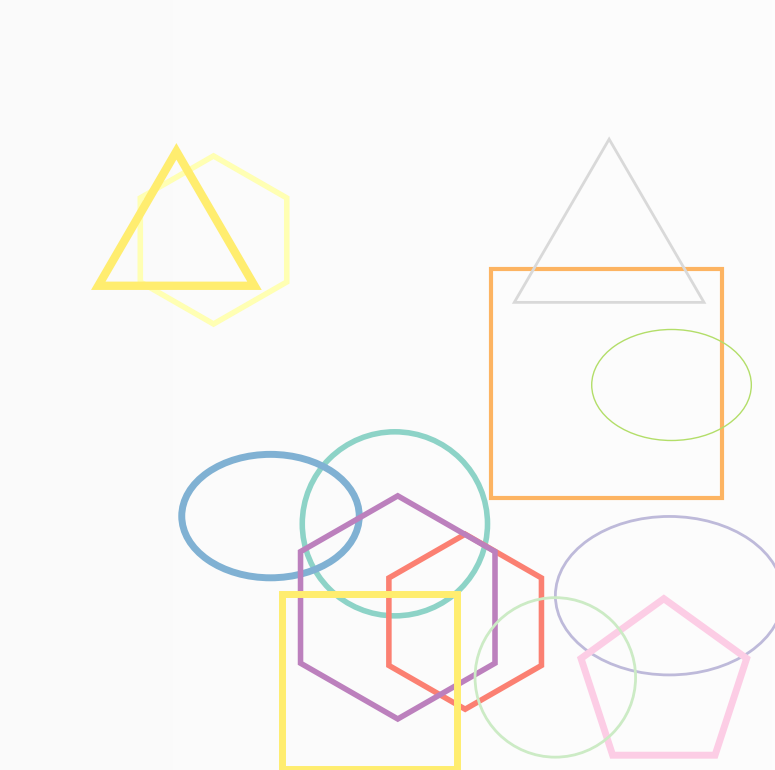[{"shape": "circle", "thickness": 2, "radius": 0.6, "center": [0.51, 0.32]}, {"shape": "hexagon", "thickness": 2, "radius": 0.55, "center": [0.276, 0.688]}, {"shape": "oval", "thickness": 1, "radius": 0.74, "center": [0.864, 0.226]}, {"shape": "hexagon", "thickness": 2, "radius": 0.57, "center": [0.6, 0.193]}, {"shape": "oval", "thickness": 2.5, "radius": 0.57, "center": [0.349, 0.33]}, {"shape": "square", "thickness": 1.5, "radius": 0.74, "center": [0.782, 0.502]}, {"shape": "oval", "thickness": 0.5, "radius": 0.51, "center": [0.866, 0.5]}, {"shape": "pentagon", "thickness": 2.5, "radius": 0.56, "center": [0.857, 0.11]}, {"shape": "triangle", "thickness": 1, "radius": 0.71, "center": [0.786, 0.678]}, {"shape": "hexagon", "thickness": 2, "radius": 0.72, "center": [0.513, 0.211]}, {"shape": "circle", "thickness": 1, "radius": 0.52, "center": [0.717, 0.12]}, {"shape": "triangle", "thickness": 3, "radius": 0.58, "center": [0.228, 0.687]}, {"shape": "square", "thickness": 2.5, "radius": 0.57, "center": [0.477, 0.115]}]